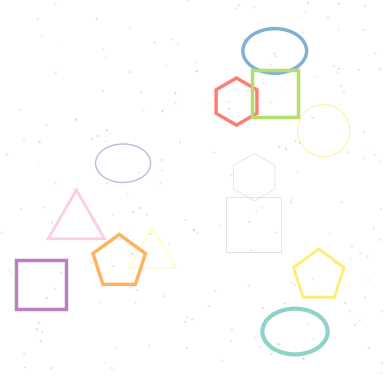[{"shape": "oval", "thickness": 3, "radius": 0.42, "center": [0.766, 0.139]}, {"shape": "triangle", "thickness": 1, "radius": 0.35, "center": [0.396, 0.34]}, {"shape": "oval", "thickness": 1, "radius": 0.36, "center": [0.32, 0.576]}, {"shape": "hexagon", "thickness": 2.5, "radius": 0.31, "center": [0.614, 0.736]}, {"shape": "oval", "thickness": 2.5, "radius": 0.41, "center": [0.714, 0.868]}, {"shape": "pentagon", "thickness": 2.5, "radius": 0.36, "center": [0.31, 0.319]}, {"shape": "square", "thickness": 2.5, "radius": 0.3, "center": [0.715, 0.757]}, {"shape": "triangle", "thickness": 2, "radius": 0.42, "center": [0.198, 0.422]}, {"shape": "square", "thickness": 0.5, "radius": 0.36, "center": [0.658, 0.418]}, {"shape": "square", "thickness": 2.5, "radius": 0.32, "center": [0.107, 0.26]}, {"shape": "hexagon", "thickness": 0.5, "radius": 0.31, "center": [0.661, 0.54]}, {"shape": "pentagon", "thickness": 2, "radius": 0.35, "center": [0.828, 0.284]}, {"shape": "circle", "thickness": 0.5, "radius": 0.34, "center": [0.841, 0.661]}]